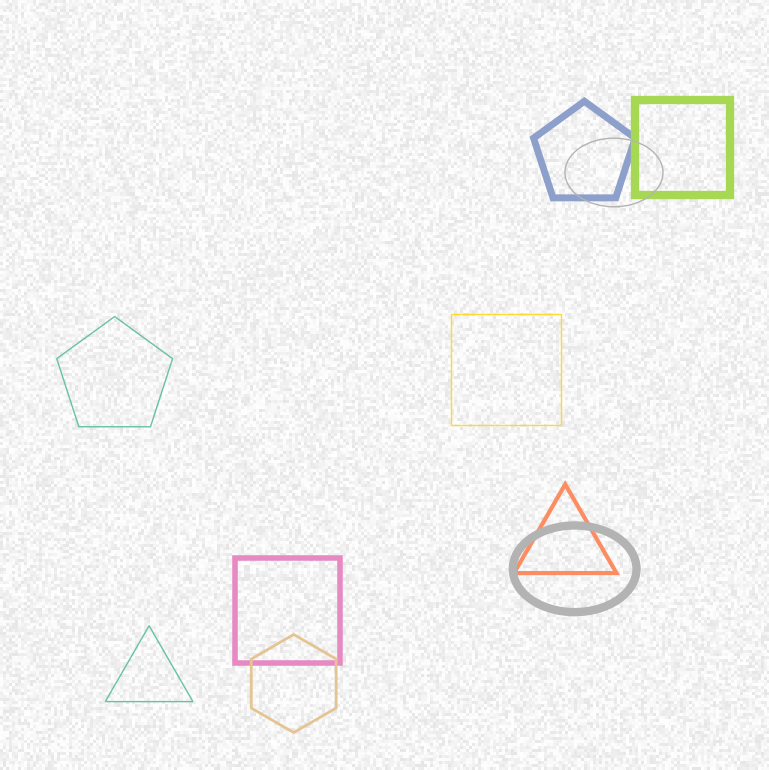[{"shape": "triangle", "thickness": 0.5, "radius": 0.33, "center": [0.194, 0.122]}, {"shape": "pentagon", "thickness": 0.5, "radius": 0.4, "center": [0.149, 0.51]}, {"shape": "triangle", "thickness": 1.5, "radius": 0.38, "center": [0.734, 0.294]}, {"shape": "pentagon", "thickness": 2.5, "radius": 0.35, "center": [0.759, 0.799]}, {"shape": "square", "thickness": 2, "radius": 0.34, "center": [0.373, 0.207]}, {"shape": "square", "thickness": 3, "radius": 0.31, "center": [0.887, 0.808]}, {"shape": "square", "thickness": 0.5, "radius": 0.36, "center": [0.657, 0.52]}, {"shape": "hexagon", "thickness": 1, "radius": 0.32, "center": [0.381, 0.112]}, {"shape": "oval", "thickness": 0.5, "radius": 0.32, "center": [0.797, 0.776]}, {"shape": "oval", "thickness": 3, "radius": 0.4, "center": [0.746, 0.261]}]